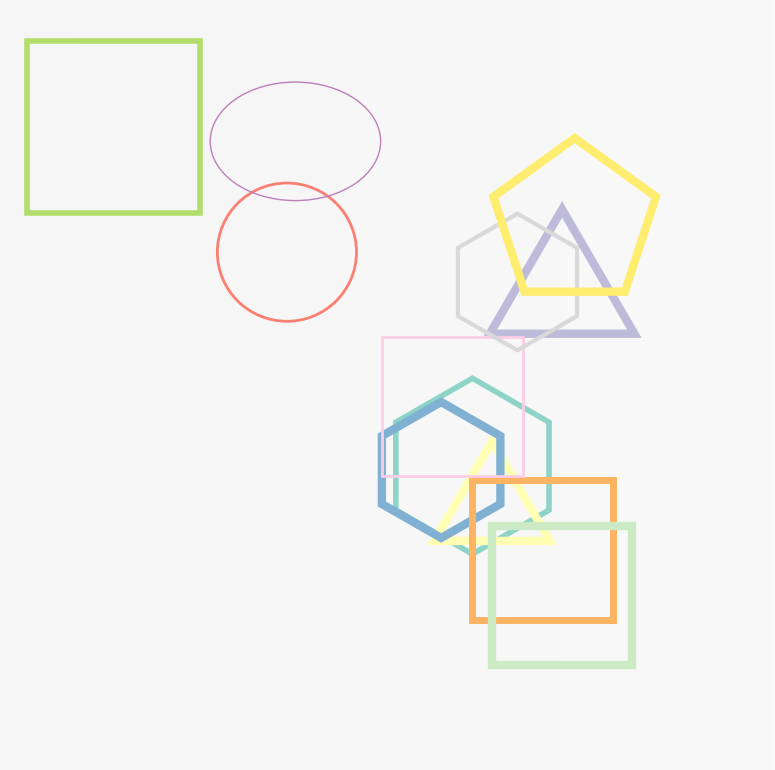[{"shape": "hexagon", "thickness": 2, "radius": 0.57, "center": [0.61, 0.395]}, {"shape": "triangle", "thickness": 3, "radius": 0.43, "center": [0.635, 0.34]}, {"shape": "triangle", "thickness": 3, "radius": 0.54, "center": [0.725, 0.62]}, {"shape": "circle", "thickness": 1, "radius": 0.45, "center": [0.37, 0.673]}, {"shape": "hexagon", "thickness": 3, "radius": 0.44, "center": [0.569, 0.39]}, {"shape": "square", "thickness": 2.5, "radius": 0.45, "center": [0.701, 0.286]}, {"shape": "square", "thickness": 2, "radius": 0.56, "center": [0.146, 0.835]}, {"shape": "square", "thickness": 1, "radius": 0.45, "center": [0.584, 0.472]}, {"shape": "hexagon", "thickness": 1.5, "radius": 0.44, "center": [0.668, 0.634]}, {"shape": "oval", "thickness": 0.5, "radius": 0.55, "center": [0.381, 0.816]}, {"shape": "square", "thickness": 3, "radius": 0.45, "center": [0.725, 0.227]}, {"shape": "pentagon", "thickness": 3, "radius": 0.55, "center": [0.741, 0.71]}]